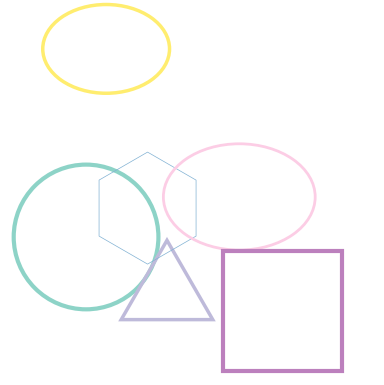[{"shape": "circle", "thickness": 3, "radius": 0.94, "center": [0.224, 0.384]}, {"shape": "triangle", "thickness": 2.5, "radius": 0.69, "center": [0.434, 0.238]}, {"shape": "hexagon", "thickness": 0.5, "radius": 0.73, "center": [0.383, 0.459]}, {"shape": "oval", "thickness": 2, "radius": 0.99, "center": [0.622, 0.489]}, {"shape": "square", "thickness": 3, "radius": 0.77, "center": [0.735, 0.192]}, {"shape": "oval", "thickness": 2.5, "radius": 0.82, "center": [0.276, 0.873]}]